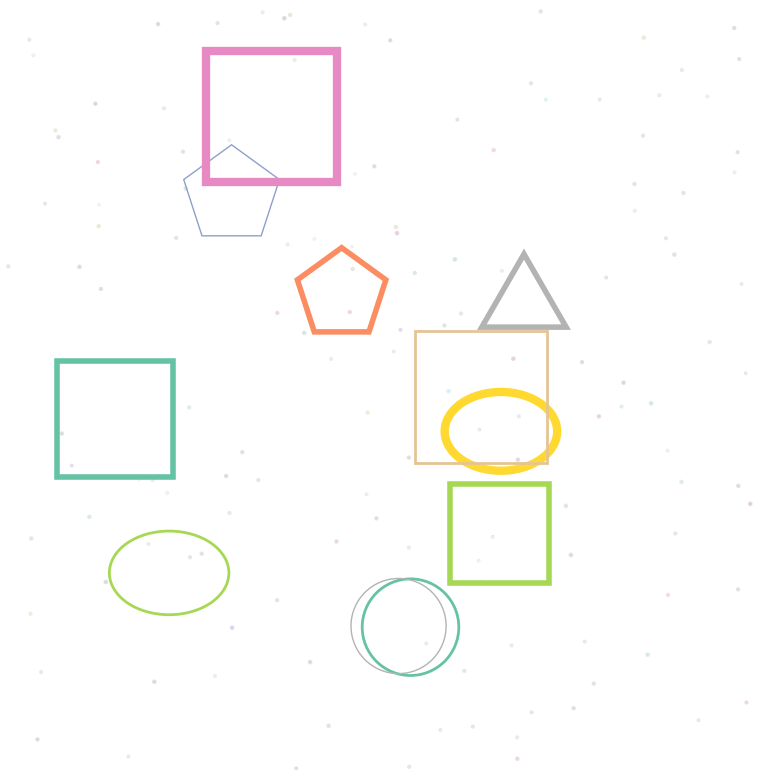[{"shape": "square", "thickness": 2, "radius": 0.38, "center": [0.149, 0.455]}, {"shape": "circle", "thickness": 1, "radius": 0.31, "center": [0.533, 0.185]}, {"shape": "pentagon", "thickness": 2, "radius": 0.3, "center": [0.444, 0.618]}, {"shape": "pentagon", "thickness": 0.5, "radius": 0.33, "center": [0.301, 0.747]}, {"shape": "square", "thickness": 3, "radius": 0.43, "center": [0.353, 0.849]}, {"shape": "square", "thickness": 2, "radius": 0.32, "center": [0.649, 0.307]}, {"shape": "oval", "thickness": 1, "radius": 0.39, "center": [0.22, 0.256]}, {"shape": "oval", "thickness": 3, "radius": 0.37, "center": [0.651, 0.44]}, {"shape": "square", "thickness": 1, "radius": 0.43, "center": [0.624, 0.485]}, {"shape": "triangle", "thickness": 2, "radius": 0.32, "center": [0.68, 0.607]}, {"shape": "circle", "thickness": 0.5, "radius": 0.31, "center": [0.518, 0.187]}]